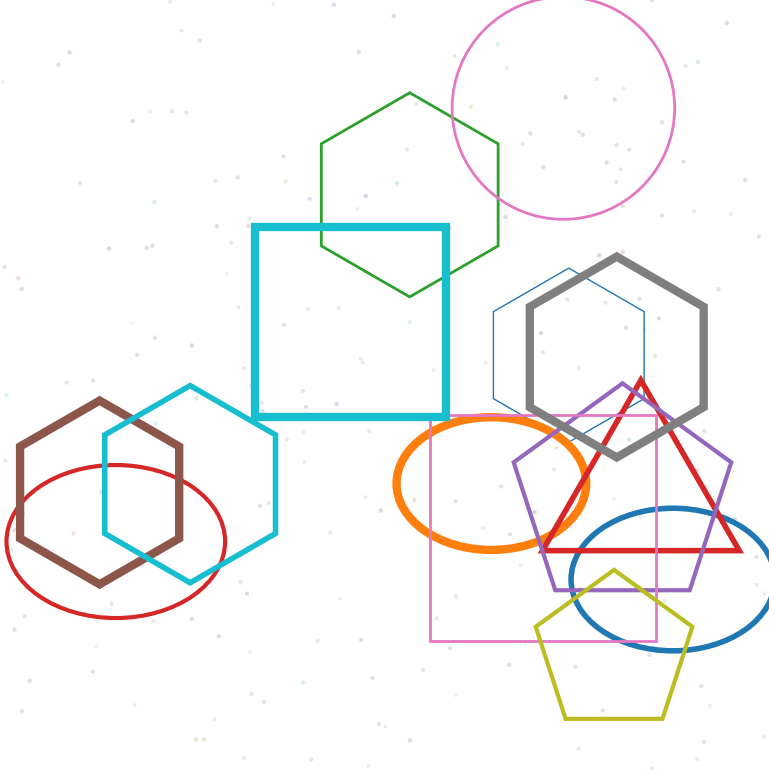[{"shape": "oval", "thickness": 2, "radius": 0.66, "center": [0.874, 0.247]}, {"shape": "hexagon", "thickness": 0.5, "radius": 0.57, "center": [0.739, 0.539]}, {"shape": "oval", "thickness": 3, "radius": 0.62, "center": [0.638, 0.372]}, {"shape": "hexagon", "thickness": 1, "radius": 0.66, "center": [0.532, 0.747]}, {"shape": "triangle", "thickness": 2, "radius": 0.74, "center": [0.832, 0.359]}, {"shape": "oval", "thickness": 1.5, "radius": 0.71, "center": [0.15, 0.297]}, {"shape": "pentagon", "thickness": 1.5, "radius": 0.74, "center": [0.808, 0.354]}, {"shape": "hexagon", "thickness": 3, "radius": 0.6, "center": [0.129, 0.36]}, {"shape": "square", "thickness": 1, "radius": 0.73, "center": [0.705, 0.314]}, {"shape": "circle", "thickness": 1, "radius": 0.72, "center": [0.732, 0.86]}, {"shape": "hexagon", "thickness": 3, "radius": 0.65, "center": [0.801, 0.536]}, {"shape": "pentagon", "thickness": 1.5, "radius": 0.53, "center": [0.797, 0.153]}, {"shape": "hexagon", "thickness": 2, "radius": 0.64, "center": [0.247, 0.371]}, {"shape": "square", "thickness": 3, "radius": 0.62, "center": [0.455, 0.582]}]